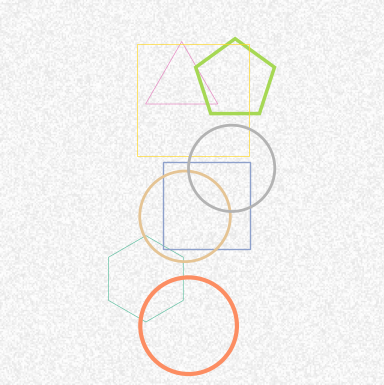[{"shape": "hexagon", "thickness": 0.5, "radius": 0.56, "center": [0.379, 0.276]}, {"shape": "circle", "thickness": 3, "radius": 0.63, "center": [0.49, 0.154]}, {"shape": "square", "thickness": 1, "radius": 0.57, "center": [0.536, 0.466]}, {"shape": "triangle", "thickness": 0.5, "radius": 0.54, "center": [0.472, 0.784]}, {"shape": "pentagon", "thickness": 2.5, "radius": 0.54, "center": [0.611, 0.792]}, {"shape": "square", "thickness": 0.5, "radius": 0.73, "center": [0.502, 0.741]}, {"shape": "circle", "thickness": 2, "radius": 0.59, "center": [0.481, 0.438]}, {"shape": "circle", "thickness": 2, "radius": 0.56, "center": [0.602, 0.563]}]